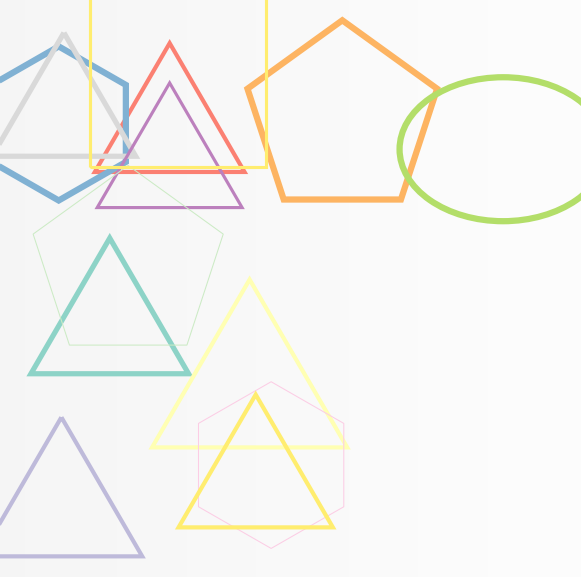[{"shape": "triangle", "thickness": 2.5, "radius": 0.78, "center": [0.189, 0.43]}, {"shape": "triangle", "thickness": 2, "radius": 0.97, "center": [0.429, 0.321]}, {"shape": "triangle", "thickness": 2, "radius": 0.8, "center": [0.106, 0.116]}, {"shape": "triangle", "thickness": 2, "radius": 0.74, "center": [0.292, 0.776]}, {"shape": "hexagon", "thickness": 3, "radius": 0.67, "center": [0.101, 0.785]}, {"shape": "pentagon", "thickness": 3, "radius": 0.86, "center": [0.589, 0.792]}, {"shape": "oval", "thickness": 3, "radius": 0.89, "center": [0.865, 0.741]}, {"shape": "hexagon", "thickness": 0.5, "radius": 0.72, "center": [0.466, 0.194]}, {"shape": "triangle", "thickness": 2.5, "radius": 0.71, "center": [0.11, 0.8]}, {"shape": "triangle", "thickness": 1.5, "radius": 0.72, "center": [0.292, 0.712]}, {"shape": "pentagon", "thickness": 0.5, "radius": 0.86, "center": [0.221, 0.541]}, {"shape": "triangle", "thickness": 2, "radius": 0.77, "center": [0.44, 0.163]}, {"shape": "square", "thickness": 1.5, "radius": 0.76, "center": [0.306, 0.862]}]